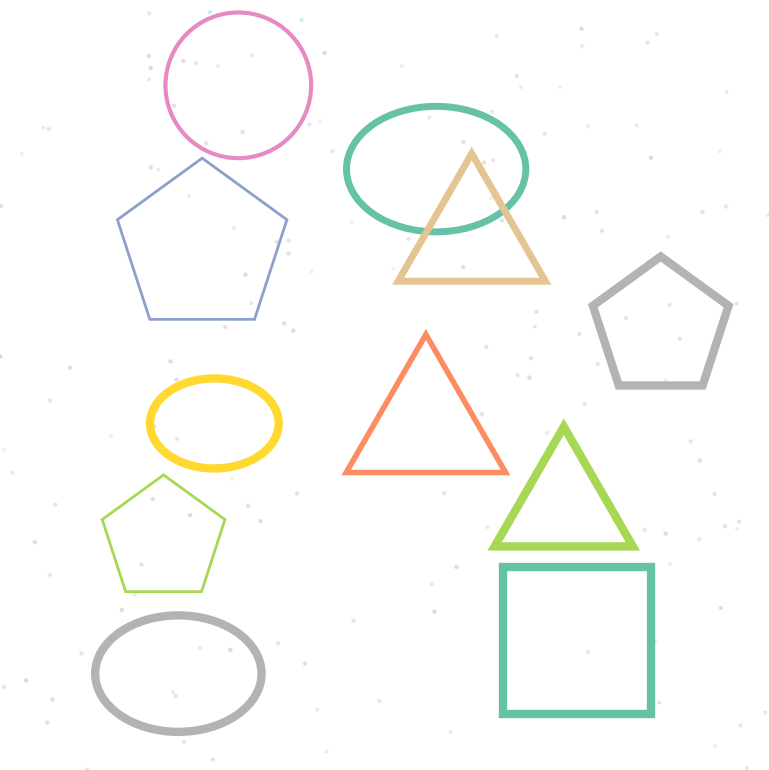[{"shape": "square", "thickness": 3, "radius": 0.48, "center": [0.749, 0.168]}, {"shape": "oval", "thickness": 2.5, "radius": 0.58, "center": [0.566, 0.78]}, {"shape": "triangle", "thickness": 2, "radius": 0.6, "center": [0.553, 0.446]}, {"shape": "pentagon", "thickness": 1, "radius": 0.58, "center": [0.263, 0.679]}, {"shape": "circle", "thickness": 1.5, "radius": 0.47, "center": [0.309, 0.889]}, {"shape": "triangle", "thickness": 3, "radius": 0.52, "center": [0.732, 0.342]}, {"shape": "pentagon", "thickness": 1, "radius": 0.42, "center": [0.212, 0.299]}, {"shape": "oval", "thickness": 3, "radius": 0.42, "center": [0.278, 0.45]}, {"shape": "triangle", "thickness": 2.5, "radius": 0.55, "center": [0.613, 0.69]}, {"shape": "oval", "thickness": 3, "radius": 0.54, "center": [0.232, 0.125]}, {"shape": "pentagon", "thickness": 3, "radius": 0.46, "center": [0.858, 0.574]}]